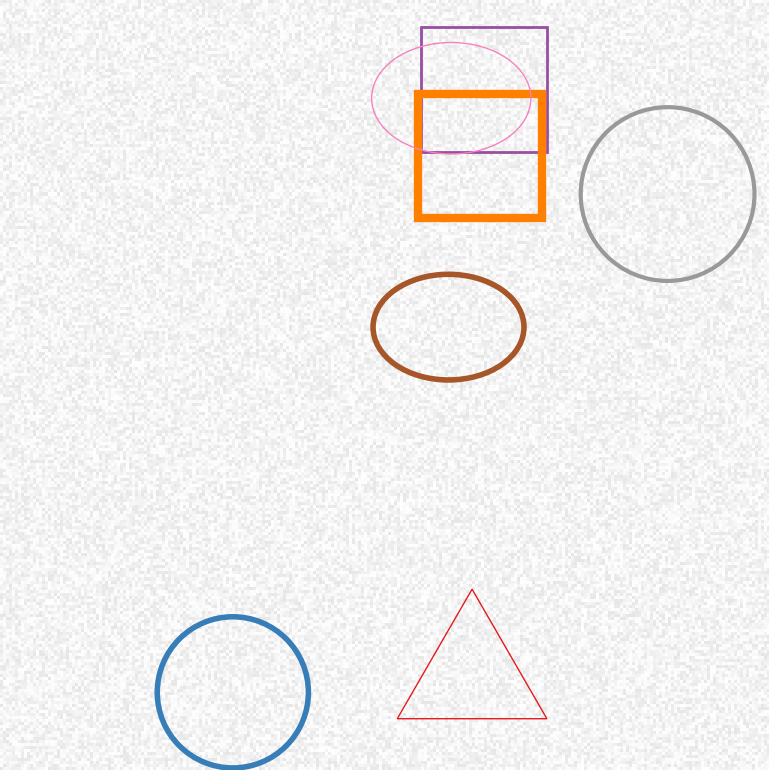[{"shape": "triangle", "thickness": 0.5, "radius": 0.56, "center": [0.613, 0.123]}, {"shape": "circle", "thickness": 2, "radius": 0.49, "center": [0.302, 0.101]}, {"shape": "square", "thickness": 1, "radius": 0.41, "center": [0.628, 0.884]}, {"shape": "square", "thickness": 3, "radius": 0.4, "center": [0.623, 0.797]}, {"shape": "oval", "thickness": 2, "radius": 0.49, "center": [0.582, 0.575]}, {"shape": "oval", "thickness": 0.5, "radius": 0.52, "center": [0.586, 0.872]}, {"shape": "circle", "thickness": 1.5, "radius": 0.56, "center": [0.867, 0.748]}]